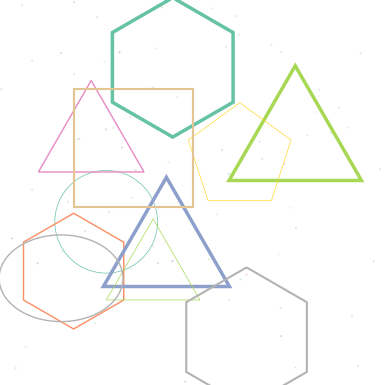[{"shape": "hexagon", "thickness": 2.5, "radius": 0.9, "center": [0.449, 0.825]}, {"shape": "circle", "thickness": 0.5, "radius": 0.67, "center": [0.276, 0.424]}, {"shape": "hexagon", "thickness": 1, "radius": 0.75, "center": [0.191, 0.296]}, {"shape": "triangle", "thickness": 2.5, "radius": 0.95, "center": [0.432, 0.35]}, {"shape": "triangle", "thickness": 1, "radius": 0.79, "center": [0.237, 0.633]}, {"shape": "triangle", "thickness": 2.5, "radius": 0.99, "center": [0.767, 0.63]}, {"shape": "triangle", "thickness": 0.5, "radius": 0.7, "center": [0.398, 0.291]}, {"shape": "pentagon", "thickness": 0.5, "radius": 0.7, "center": [0.623, 0.593]}, {"shape": "square", "thickness": 1.5, "radius": 0.77, "center": [0.347, 0.616]}, {"shape": "hexagon", "thickness": 1.5, "radius": 0.9, "center": [0.64, 0.124]}, {"shape": "oval", "thickness": 1, "radius": 0.8, "center": [0.159, 0.277]}]